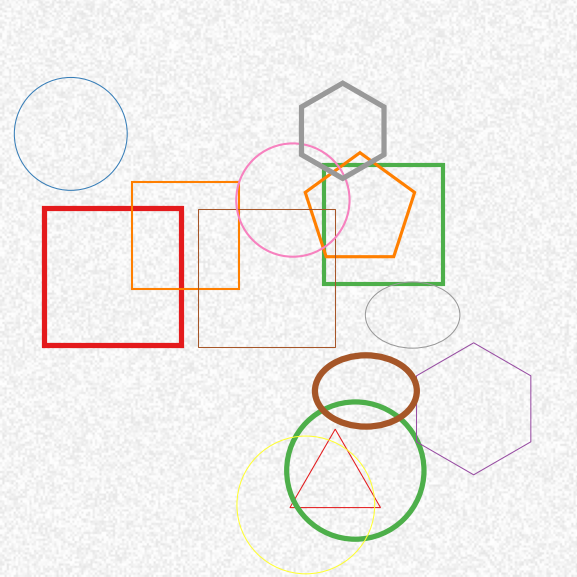[{"shape": "triangle", "thickness": 0.5, "radius": 0.45, "center": [0.58, 0.165]}, {"shape": "square", "thickness": 2.5, "radius": 0.59, "center": [0.195, 0.52]}, {"shape": "circle", "thickness": 0.5, "radius": 0.49, "center": [0.123, 0.767]}, {"shape": "square", "thickness": 2, "radius": 0.52, "center": [0.664, 0.61]}, {"shape": "circle", "thickness": 2.5, "radius": 0.59, "center": [0.615, 0.184]}, {"shape": "hexagon", "thickness": 0.5, "radius": 0.57, "center": [0.82, 0.291]}, {"shape": "pentagon", "thickness": 1.5, "radius": 0.5, "center": [0.623, 0.635]}, {"shape": "square", "thickness": 1, "radius": 0.46, "center": [0.321, 0.592]}, {"shape": "circle", "thickness": 0.5, "radius": 0.6, "center": [0.53, 0.125]}, {"shape": "square", "thickness": 0.5, "radius": 0.59, "center": [0.461, 0.518]}, {"shape": "oval", "thickness": 3, "radius": 0.44, "center": [0.634, 0.322]}, {"shape": "circle", "thickness": 1, "radius": 0.49, "center": [0.507, 0.653]}, {"shape": "oval", "thickness": 0.5, "radius": 0.41, "center": [0.715, 0.454]}, {"shape": "hexagon", "thickness": 2.5, "radius": 0.41, "center": [0.594, 0.773]}]